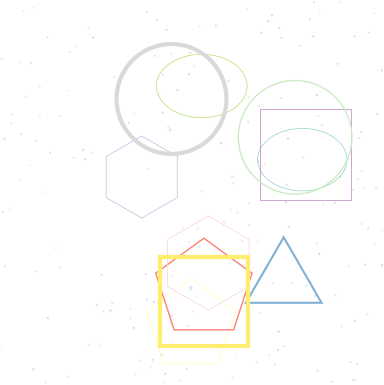[{"shape": "oval", "thickness": 0.5, "radius": 0.58, "center": [0.785, 0.585]}, {"shape": "pentagon", "thickness": 0.5, "radius": 0.61, "center": [0.496, 0.155]}, {"shape": "hexagon", "thickness": 0.5, "radius": 0.53, "center": [0.368, 0.54]}, {"shape": "pentagon", "thickness": 1, "radius": 0.66, "center": [0.53, 0.25]}, {"shape": "triangle", "thickness": 1.5, "radius": 0.57, "center": [0.737, 0.27]}, {"shape": "oval", "thickness": 0.5, "radius": 0.59, "center": [0.524, 0.777]}, {"shape": "hexagon", "thickness": 0.5, "radius": 0.61, "center": [0.541, 0.317]}, {"shape": "circle", "thickness": 3, "radius": 0.71, "center": [0.445, 0.743]}, {"shape": "square", "thickness": 0.5, "radius": 0.59, "center": [0.793, 0.598]}, {"shape": "circle", "thickness": 1, "radius": 0.74, "center": [0.767, 0.643]}, {"shape": "square", "thickness": 3, "radius": 0.57, "center": [0.53, 0.217]}]